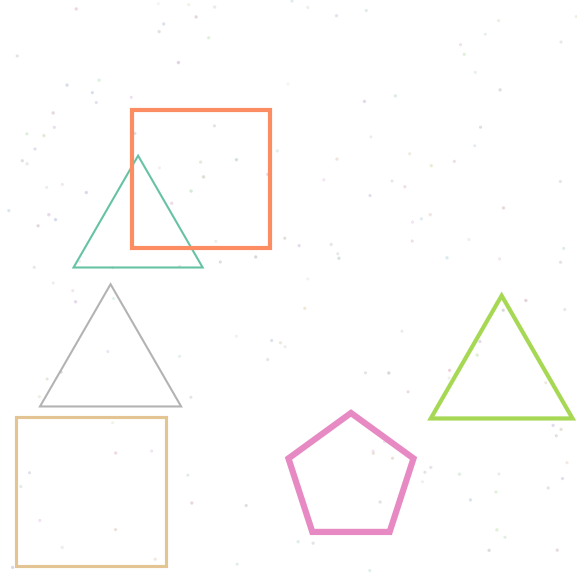[{"shape": "triangle", "thickness": 1, "radius": 0.65, "center": [0.239, 0.6]}, {"shape": "square", "thickness": 2, "radius": 0.6, "center": [0.348, 0.689]}, {"shape": "pentagon", "thickness": 3, "radius": 0.57, "center": [0.608, 0.17]}, {"shape": "triangle", "thickness": 2, "radius": 0.71, "center": [0.869, 0.345]}, {"shape": "square", "thickness": 1.5, "radius": 0.65, "center": [0.157, 0.148]}, {"shape": "triangle", "thickness": 1, "radius": 0.71, "center": [0.191, 0.366]}]